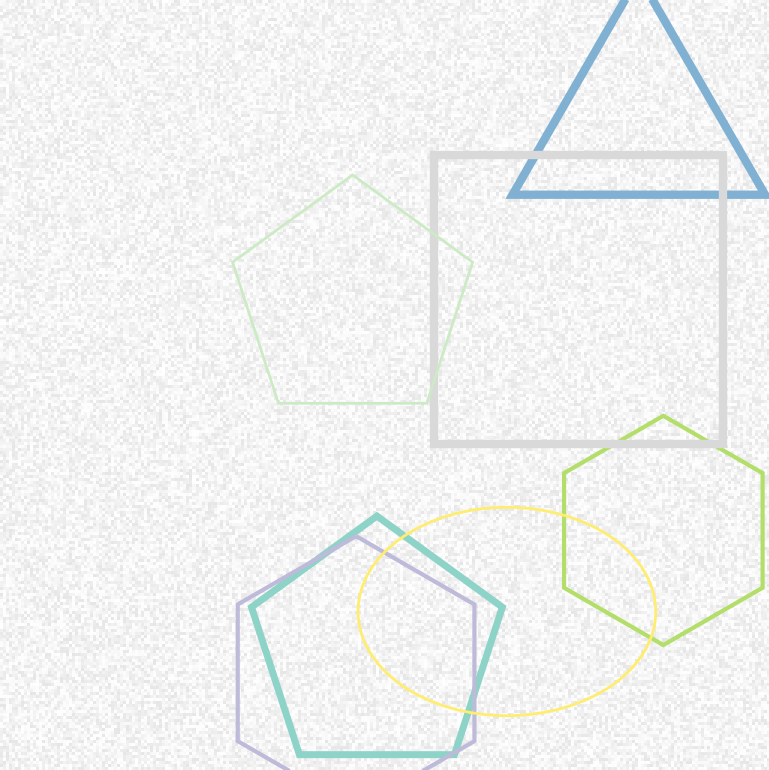[{"shape": "pentagon", "thickness": 2.5, "radius": 0.86, "center": [0.49, 0.159]}, {"shape": "hexagon", "thickness": 1.5, "radius": 0.89, "center": [0.462, 0.126]}, {"shape": "triangle", "thickness": 3, "radius": 0.95, "center": [0.83, 0.842]}, {"shape": "hexagon", "thickness": 1.5, "radius": 0.74, "center": [0.861, 0.311]}, {"shape": "square", "thickness": 3, "radius": 0.94, "center": [0.752, 0.611]}, {"shape": "pentagon", "thickness": 1, "radius": 0.82, "center": [0.458, 0.609]}, {"shape": "oval", "thickness": 1, "radius": 0.97, "center": [0.658, 0.206]}]